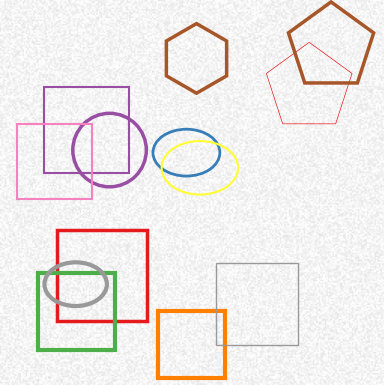[{"shape": "pentagon", "thickness": 0.5, "radius": 0.59, "center": [0.803, 0.773]}, {"shape": "square", "thickness": 2.5, "radius": 0.59, "center": [0.264, 0.284]}, {"shape": "oval", "thickness": 2, "radius": 0.43, "center": [0.484, 0.604]}, {"shape": "square", "thickness": 3, "radius": 0.5, "center": [0.199, 0.191]}, {"shape": "circle", "thickness": 2.5, "radius": 0.48, "center": [0.285, 0.61]}, {"shape": "square", "thickness": 1.5, "radius": 0.56, "center": [0.224, 0.663]}, {"shape": "square", "thickness": 3, "radius": 0.43, "center": [0.498, 0.106]}, {"shape": "oval", "thickness": 1.5, "radius": 0.5, "center": [0.519, 0.564]}, {"shape": "hexagon", "thickness": 2.5, "radius": 0.45, "center": [0.51, 0.848]}, {"shape": "pentagon", "thickness": 2.5, "radius": 0.58, "center": [0.86, 0.879]}, {"shape": "square", "thickness": 1.5, "radius": 0.49, "center": [0.142, 0.58]}, {"shape": "oval", "thickness": 3, "radius": 0.41, "center": [0.197, 0.262]}, {"shape": "square", "thickness": 1, "radius": 0.54, "center": [0.667, 0.211]}]